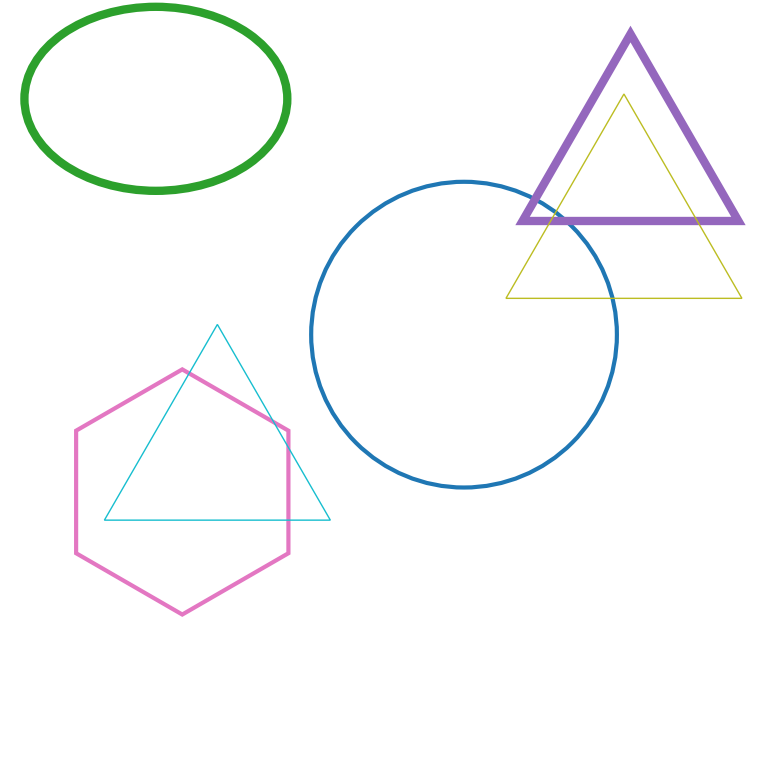[{"shape": "circle", "thickness": 1.5, "radius": 0.99, "center": [0.603, 0.565]}, {"shape": "oval", "thickness": 3, "radius": 0.85, "center": [0.202, 0.872]}, {"shape": "triangle", "thickness": 3, "radius": 0.81, "center": [0.819, 0.794]}, {"shape": "hexagon", "thickness": 1.5, "radius": 0.8, "center": [0.237, 0.361]}, {"shape": "triangle", "thickness": 0.5, "radius": 0.88, "center": [0.81, 0.701]}, {"shape": "triangle", "thickness": 0.5, "radius": 0.85, "center": [0.282, 0.409]}]